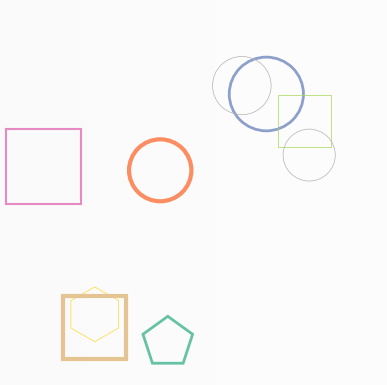[{"shape": "pentagon", "thickness": 2, "radius": 0.34, "center": [0.433, 0.111]}, {"shape": "circle", "thickness": 3, "radius": 0.4, "center": [0.413, 0.558]}, {"shape": "circle", "thickness": 2, "radius": 0.48, "center": [0.687, 0.756]}, {"shape": "square", "thickness": 1.5, "radius": 0.49, "center": [0.113, 0.567]}, {"shape": "square", "thickness": 0.5, "radius": 0.34, "center": [0.786, 0.686]}, {"shape": "hexagon", "thickness": 0.5, "radius": 0.36, "center": [0.244, 0.184]}, {"shape": "square", "thickness": 3, "radius": 0.41, "center": [0.244, 0.149]}, {"shape": "circle", "thickness": 0.5, "radius": 0.38, "center": [0.624, 0.778]}, {"shape": "circle", "thickness": 0.5, "radius": 0.34, "center": [0.798, 0.597]}]